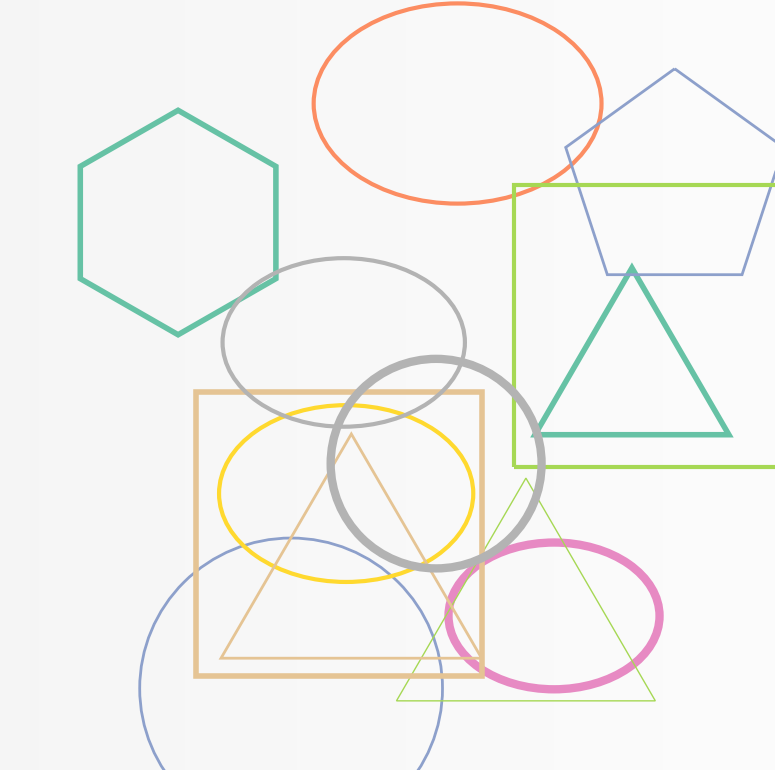[{"shape": "triangle", "thickness": 2, "radius": 0.72, "center": [0.815, 0.508]}, {"shape": "hexagon", "thickness": 2, "radius": 0.73, "center": [0.23, 0.711]}, {"shape": "oval", "thickness": 1.5, "radius": 0.93, "center": [0.59, 0.866]}, {"shape": "pentagon", "thickness": 1, "radius": 0.74, "center": [0.871, 0.763]}, {"shape": "circle", "thickness": 1, "radius": 0.98, "center": [0.376, 0.106]}, {"shape": "oval", "thickness": 3, "radius": 0.68, "center": [0.715, 0.2]}, {"shape": "triangle", "thickness": 0.5, "radius": 0.96, "center": [0.679, 0.186]}, {"shape": "square", "thickness": 1.5, "radius": 0.92, "center": [0.847, 0.576]}, {"shape": "oval", "thickness": 1.5, "radius": 0.82, "center": [0.447, 0.359]}, {"shape": "triangle", "thickness": 1, "radius": 0.97, "center": [0.453, 0.242]}, {"shape": "square", "thickness": 2, "radius": 0.92, "center": [0.437, 0.306]}, {"shape": "oval", "thickness": 1.5, "radius": 0.78, "center": [0.444, 0.555]}, {"shape": "circle", "thickness": 3, "radius": 0.68, "center": [0.563, 0.398]}]